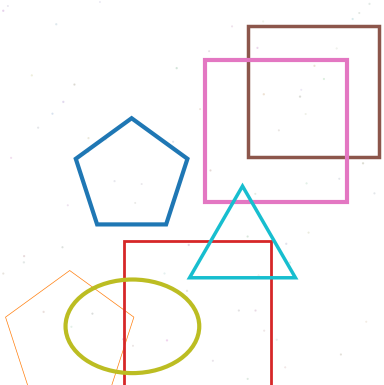[{"shape": "pentagon", "thickness": 3, "radius": 0.76, "center": [0.342, 0.54]}, {"shape": "pentagon", "thickness": 0.5, "radius": 0.88, "center": [0.181, 0.122]}, {"shape": "square", "thickness": 2, "radius": 0.96, "center": [0.514, 0.183]}, {"shape": "square", "thickness": 2.5, "radius": 0.85, "center": [0.815, 0.763]}, {"shape": "square", "thickness": 3, "radius": 0.92, "center": [0.718, 0.66]}, {"shape": "oval", "thickness": 3, "radius": 0.87, "center": [0.344, 0.152]}, {"shape": "triangle", "thickness": 2.5, "radius": 0.79, "center": [0.63, 0.358]}]